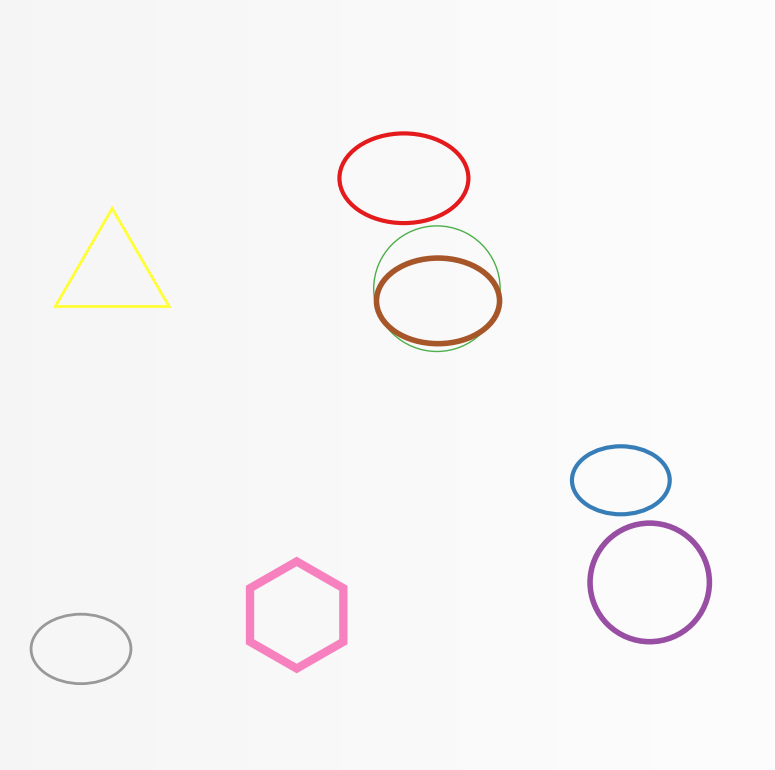[{"shape": "oval", "thickness": 1.5, "radius": 0.42, "center": [0.521, 0.769]}, {"shape": "oval", "thickness": 1.5, "radius": 0.32, "center": [0.801, 0.376]}, {"shape": "circle", "thickness": 0.5, "radius": 0.41, "center": [0.564, 0.625]}, {"shape": "circle", "thickness": 2, "radius": 0.38, "center": [0.838, 0.244]}, {"shape": "triangle", "thickness": 1, "radius": 0.42, "center": [0.145, 0.644]}, {"shape": "oval", "thickness": 2, "radius": 0.4, "center": [0.565, 0.609]}, {"shape": "hexagon", "thickness": 3, "radius": 0.35, "center": [0.383, 0.201]}, {"shape": "oval", "thickness": 1, "radius": 0.32, "center": [0.105, 0.157]}]